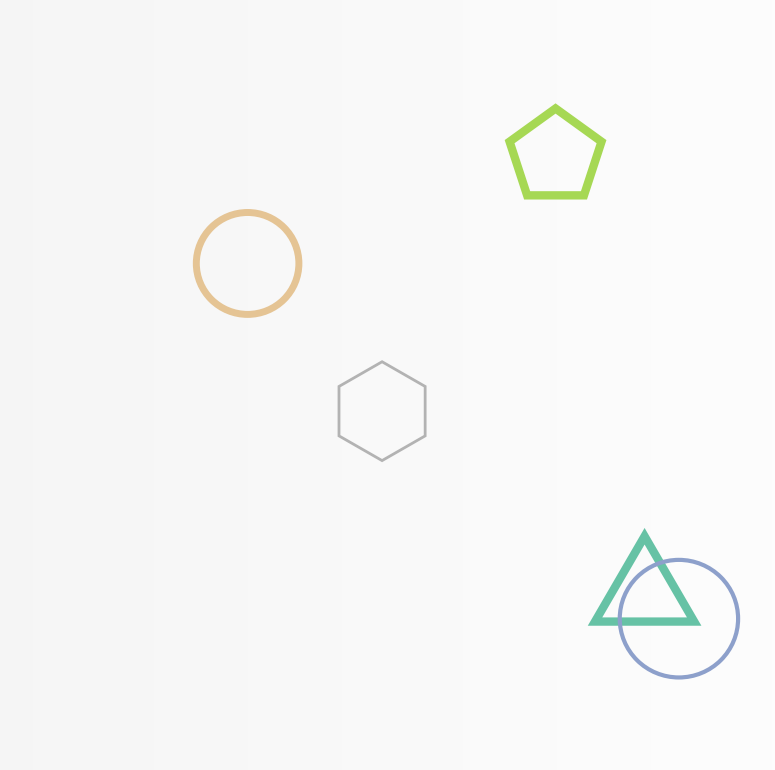[{"shape": "triangle", "thickness": 3, "radius": 0.37, "center": [0.832, 0.23]}, {"shape": "circle", "thickness": 1.5, "radius": 0.38, "center": [0.876, 0.197]}, {"shape": "pentagon", "thickness": 3, "radius": 0.31, "center": [0.717, 0.797]}, {"shape": "circle", "thickness": 2.5, "radius": 0.33, "center": [0.319, 0.658]}, {"shape": "hexagon", "thickness": 1, "radius": 0.32, "center": [0.493, 0.466]}]